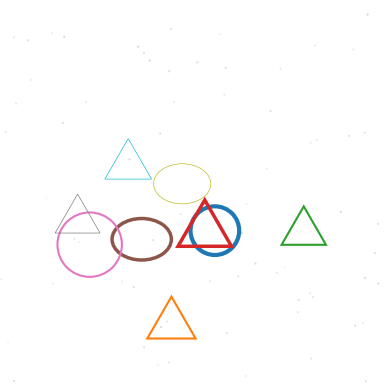[{"shape": "circle", "thickness": 3, "radius": 0.32, "center": [0.558, 0.401]}, {"shape": "triangle", "thickness": 1.5, "radius": 0.36, "center": [0.445, 0.157]}, {"shape": "triangle", "thickness": 1.5, "radius": 0.33, "center": [0.789, 0.397]}, {"shape": "triangle", "thickness": 2.5, "radius": 0.4, "center": [0.532, 0.4]}, {"shape": "oval", "thickness": 2.5, "radius": 0.38, "center": [0.368, 0.379]}, {"shape": "circle", "thickness": 1.5, "radius": 0.42, "center": [0.233, 0.365]}, {"shape": "triangle", "thickness": 0.5, "radius": 0.34, "center": [0.202, 0.428]}, {"shape": "oval", "thickness": 0.5, "radius": 0.37, "center": [0.473, 0.523]}, {"shape": "triangle", "thickness": 0.5, "radius": 0.35, "center": [0.333, 0.57]}]